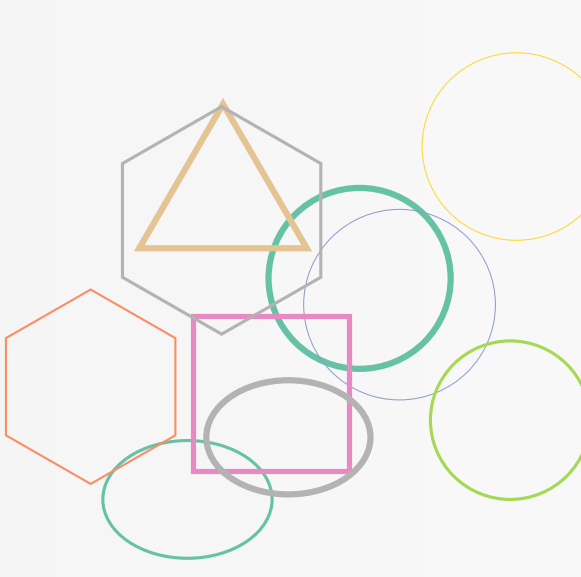[{"shape": "circle", "thickness": 3, "radius": 0.78, "center": [0.619, 0.517]}, {"shape": "oval", "thickness": 1.5, "radius": 0.73, "center": [0.322, 0.134]}, {"shape": "hexagon", "thickness": 1, "radius": 0.84, "center": [0.156, 0.329]}, {"shape": "circle", "thickness": 0.5, "radius": 0.82, "center": [0.687, 0.472]}, {"shape": "square", "thickness": 2.5, "radius": 0.67, "center": [0.467, 0.317]}, {"shape": "circle", "thickness": 1.5, "radius": 0.69, "center": [0.878, 0.272]}, {"shape": "circle", "thickness": 0.5, "radius": 0.81, "center": [0.889, 0.745]}, {"shape": "triangle", "thickness": 3, "radius": 0.83, "center": [0.384, 0.652]}, {"shape": "hexagon", "thickness": 1.5, "radius": 0.98, "center": [0.381, 0.618]}, {"shape": "oval", "thickness": 3, "radius": 0.71, "center": [0.496, 0.242]}]